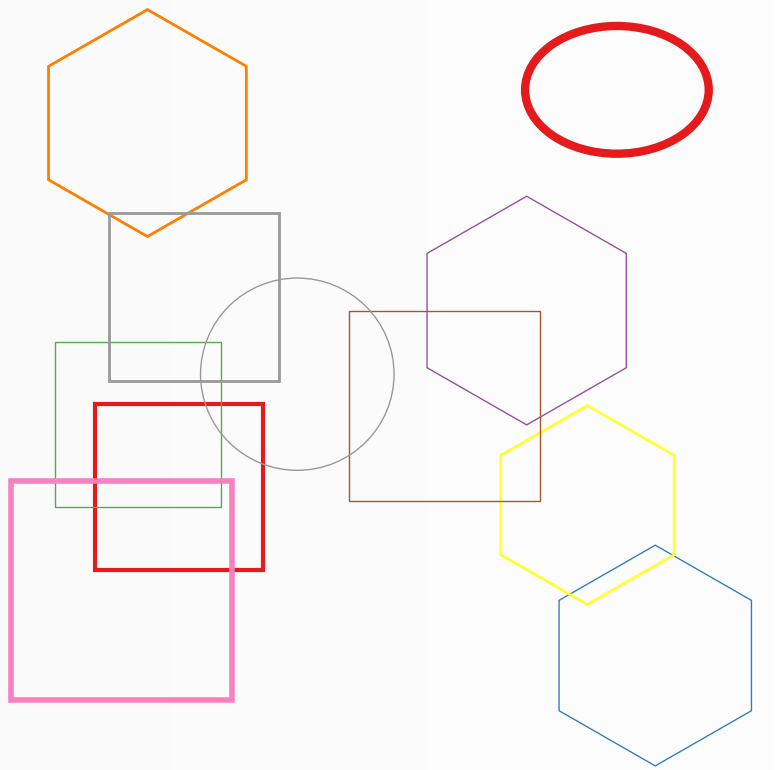[{"shape": "square", "thickness": 1.5, "radius": 0.54, "center": [0.231, 0.367]}, {"shape": "oval", "thickness": 3, "radius": 0.59, "center": [0.796, 0.883]}, {"shape": "hexagon", "thickness": 0.5, "radius": 0.72, "center": [0.845, 0.149]}, {"shape": "square", "thickness": 0.5, "radius": 0.54, "center": [0.178, 0.448]}, {"shape": "hexagon", "thickness": 0.5, "radius": 0.74, "center": [0.68, 0.597]}, {"shape": "hexagon", "thickness": 1, "radius": 0.74, "center": [0.19, 0.84]}, {"shape": "hexagon", "thickness": 1, "radius": 0.65, "center": [0.758, 0.344]}, {"shape": "square", "thickness": 0.5, "radius": 0.62, "center": [0.574, 0.472]}, {"shape": "square", "thickness": 2, "radius": 0.71, "center": [0.157, 0.233]}, {"shape": "circle", "thickness": 0.5, "radius": 0.62, "center": [0.384, 0.514]}, {"shape": "square", "thickness": 1, "radius": 0.55, "center": [0.25, 0.614]}]